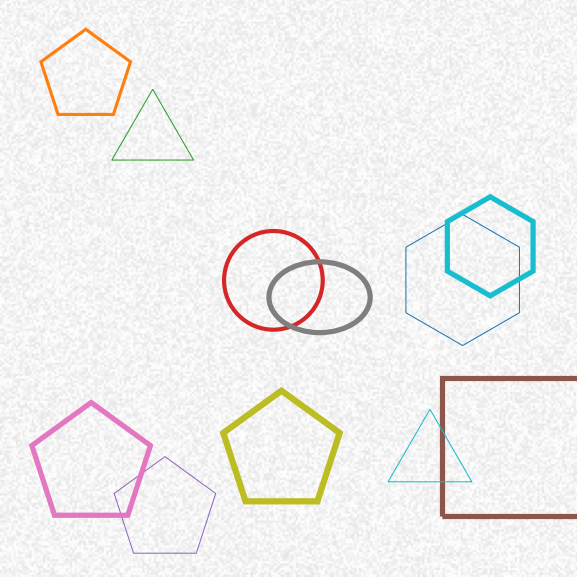[{"shape": "hexagon", "thickness": 0.5, "radius": 0.57, "center": [0.801, 0.514]}, {"shape": "pentagon", "thickness": 1.5, "radius": 0.41, "center": [0.148, 0.867]}, {"shape": "triangle", "thickness": 0.5, "radius": 0.41, "center": [0.264, 0.763]}, {"shape": "circle", "thickness": 2, "radius": 0.43, "center": [0.473, 0.514]}, {"shape": "pentagon", "thickness": 0.5, "radius": 0.46, "center": [0.286, 0.116]}, {"shape": "square", "thickness": 2.5, "radius": 0.6, "center": [0.885, 0.225]}, {"shape": "pentagon", "thickness": 2.5, "radius": 0.54, "center": [0.158, 0.194]}, {"shape": "oval", "thickness": 2.5, "radius": 0.44, "center": [0.553, 0.484]}, {"shape": "pentagon", "thickness": 3, "radius": 0.53, "center": [0.487, 0.217]}, {"shape": "triangle", "thickness": 0.5, "radius": 0.42, "center": [0.745, 0.207]}, {"shape": "hexagon", "thickness": 2.5, "radius": 0.43, "center": [0.849, 0.573]}]